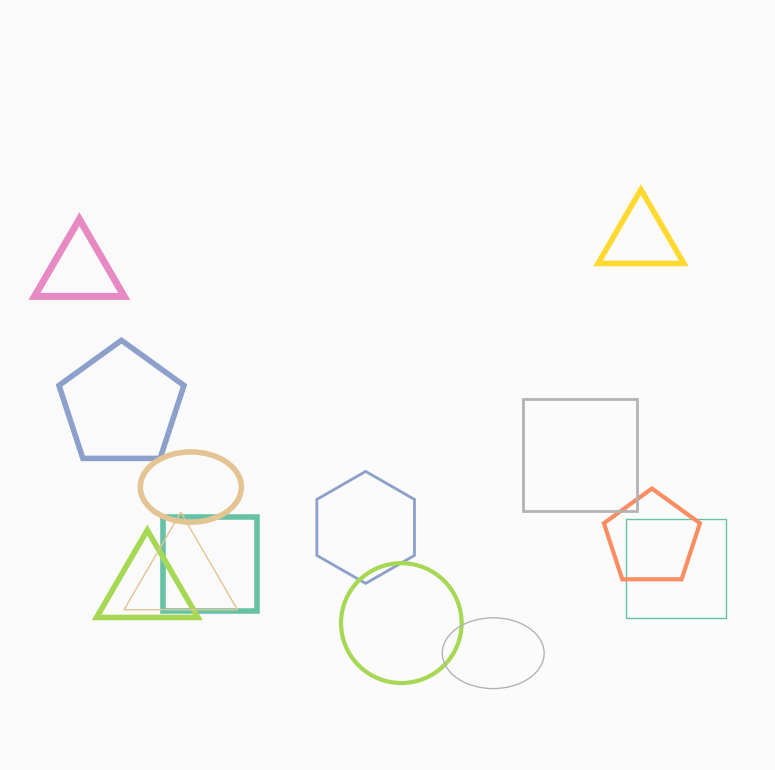[{"shape": "square", "thickness": 2, "radius": 0.3, "center": [0.271, 0.267]}, {"shape": "square", "thickness": 0.5, "radius": 0.32, "center": [0.872, 0.261]}, {"shape": "pentagon", "thickness": 1.5, "radius": 0.33, "center": [0.841, 0.3]}, {"shape": "pentagon", "thickness": 2, "radius": 0.42, "center": [0.157, 0.473]}, {"shape": "hexagon", "thickness": 1, "radius": 0.36, "center": [0.472, 0.315]}, {"shape": "triangle", "thickness": 2.5, "radius": 0.33, "center": [0.102, 0.649]}, {"shape": "triangle", "thickness": 2, "radius": 0.38, "center": [0.19, 0.236]}, {"shape": "circle", "thickness": 1.5, "radius": 0.39, "center": [0.518, 0.191]}, {"shape": "triangle", "thickness": 2, "radius": 0.32, "center": [0.827, 0.69]}, {"shape": "oval", "thickness": 2, "radius": 0.33, "center": [0.246, 0.367]}, {"shape": "triangle", "thickness": 0.5, "radius": 0.42, "center": [0.233, 0.25]}, {"shape": "oval", "thickness": 0.5, "radius": 0.33, "center": [0.636, 0.152]}, {"shape": "square", "thickness": 1, "radius": 0.37, "center": [0.748, 0.409]}]